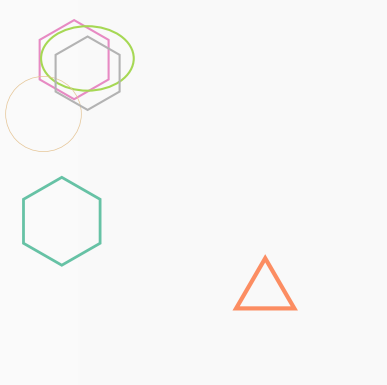[{"shape": "hexagon", "thickness": 2, "radius": 0.57, "center": [0.159, 0.425]}, {"shape": "triangle", "thickness": 3, "radius": 0.43, "center": [0.684, 0.242]}, {"shape": "hexagon", "thickness": 1.5, "radius": 0.51, "center": [0.191, 0.845]}, {"shape": "oval", "thickness": 1.5, "radius": 0.6, "center": [0.226, 0.848]}, {"shape": "circle", "thickness": 0.5, "radius": 0.49, "center": [0.112, 0.704]}, {"shape": "hexagon", "thickness": 1.5, "radius": 0.48, "center": [0.226, 0.81]}]